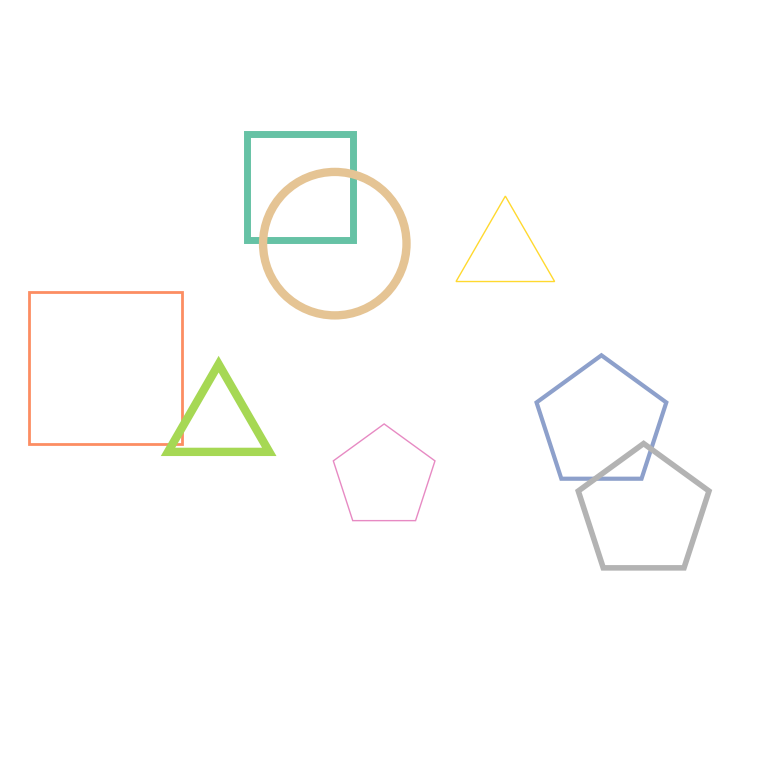[{"shape": "square", "thickness": 2.5, "radius": 0.35, "center": [0.389, 0.757]}, {"shape": "square", "thickness": 1, "radius": 0.49, "center": [0.137, 0.522]}, {"shape": "pentagon", "thickness": 1.5, "radius": 0.44, "center": [0.781, 0.45]}, {"shape": "pentagon", "thickness": 0.5, "radius": 0.35, "center": [0.499, 0.38]}, {"shape": "triangle", "thickness": 3, "radius": 0.38, "center": [0.284, 0.451]}, {"shape": "triangle", "thickness": 0.5, "radius": 0.37, "center": [0.656, 0.671]}, {"shape": "circle", "thickness": 3, "radius": 0.47, "center": [0.435, 0.684]}, {"shape": "pentagon", "thickness": 2, "radius": 0.45, "center": [0.836, 0.335]}]